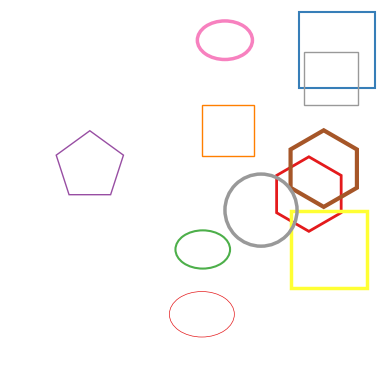[{"shape": "hexagon", "thickness": 2, "radius": 0.48, "center": [0.802, 0.496]}, {"shape": "oval", "thickness": 0.5, "radius": 0.42, "center": [0.524, 0.184]}, {"shape": "square", "thickness": 1.5, "radius": 0.49, "center": [0.875, 0.87]}, {"shape": "oval", "thickness": 1.5, "radius": 0.35, "center": [0.527, 0.352]}, {"shape": "pentagon", "thickness": 1, "radius": 0.46, "center": [0.233, 0.569]}, {"shape": "square", "thickness": 1, "radius": 0.34, "center": [0.593, 0.661]}, {"shape": "square", "thickness": 2.5, "radius": 0.5, "center": [0.855, 0.352]}, {"shape": "hexagon", "thickness": 3, "radius": 0.5, "center": [0.841, 0.562]}, {"shape": "oval", "thickness": 2.5, "radius": 0.36, "center": [0.584, 0.896]}, {"shape": "square", "thickness": 1, "radius": 0.35, "center": [0.86, 0.796]}, {"shape": "circle", "thickness": 2.5, "radius": 0.47, "center": [0.678, 0.454]}]